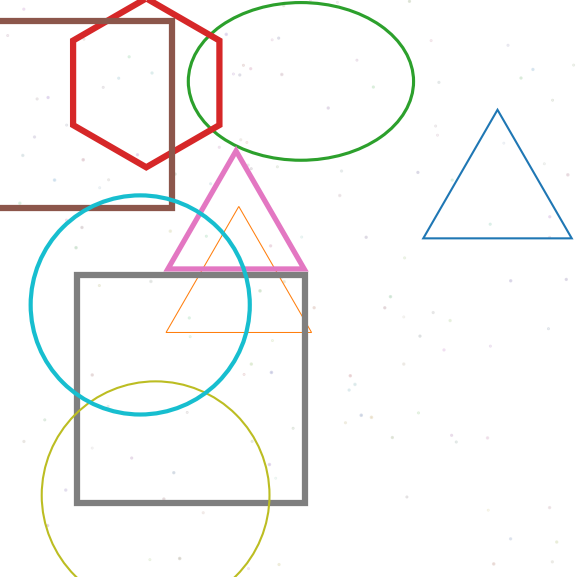[{"shape": "triangle", "thickness": 1, "radius": 0.74, "center": [0.861, 0.661]}, {"shape": "triangle", "thickness": 0.5, "radius": 0.73, "center": [0.414, 0.496]}, {"shape": "oval", "thickness": 1.5, "radius": 0.98, "center": [0.521, 0.858]}, {"shape": "hexagon", "thickness": 3, "radius": 0.73, "center": [0.253, 0.856]}, {"shape": "square", "thickness": 3, "radius": 0.81, "center": [0.136, 0.801]}, {"shape": "triangle", "thickness": 2.5, "radius": 0.68, "center": [0.409, 0.602]}, {"shape": "square", "thickness": 3, "radius": 0.99, "center": [0.331, 0.326]}, {"shape": "circle", "thickness": 1, "radius": 0.99, "center": [0.269, 0.142]}, {"shape": "circle", "thickness": 2, "radius": 0.95, "center": [0.243, 0.471]}]